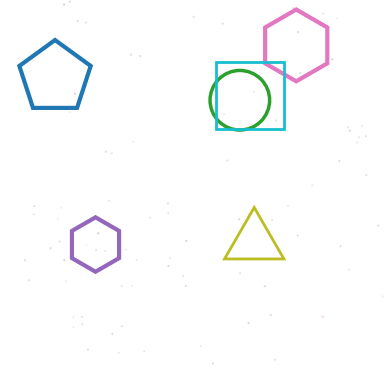[{"shape": "pentagon", "thickness": 3, "radius": 0.49, "center": [0.143, 0.799]}, {"shape": "circle", "thickness": 2.5, "radius": 0.39, "center": [0.623, 0.74]}, {"shape": "hexagon", "thickness": 3, "radius": 0.35, "center": [0.248, 0.365]}, {"shape": "hexagon", "thickness": 3, "radius": 0.47, "center": [0.769, 0.882]}, {"shape": "triangle", "thickness": 2, "radius": 0.45, "center": [0.66, 0.372]}, {"shape": "square", "thickness": 2, "radius": 0.44, "center": [0.65, 0.752]}]